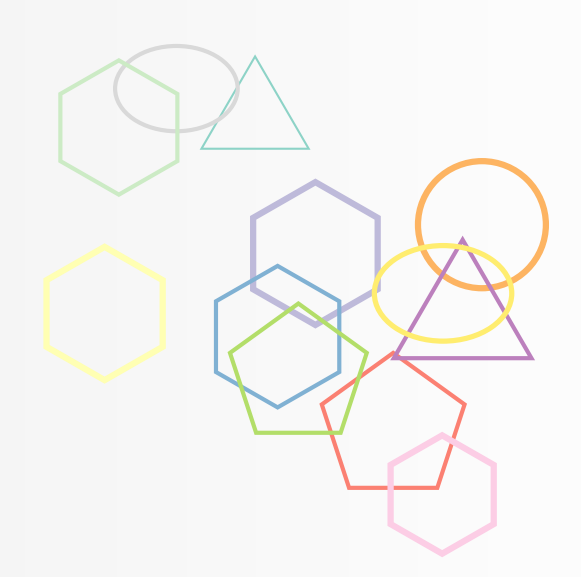[{"shape": "triangle", "thickness": 1, "radius": 0.53, "center": [0.439, 0.795]}, {"shape": "hexagon", "thickness": 3, "radius": 0.58, "center": [0.18, 0.456]}, {"shape": "hexagon", "thickness": 3, "radius": 0.62, "center": [0.543, 0.56]}, {"shape": "pentagon", "thickness": 2, "radius": 0.65, "center": [0.676, 0.259]}, {"shape": "hexagon", "thickness": 2, "radius": 0.61, "center": [0.478, 0.416]}, {"shape": "circle", "thickness": 3, "radius": 0.55, "center": [0.829, 0.61]}, {"shape": "pentagon", "thickness": 2, "radius": 0.62, "center": [0.513, 0.35]}, {"shape": "hexagon", "thickness": 3, "radius": 0.51, "center": [0.761, 0.143]}, {"shape": "oval", "thickness": 2, "radius": 0.53, "center": [0.303, 0.846]}, {"shape": "triangle", "thickness": 2, "radius": 0.68, "center": [0.796, 0.447]}, {"shape": "hexagon", "thickness": 2, "radius": 0.58, "center": [0.205, 0.778]}, {"shape": "oval", "thickness": 2.5, "radius": 0.59, "center": [0.762, 0.491]}]